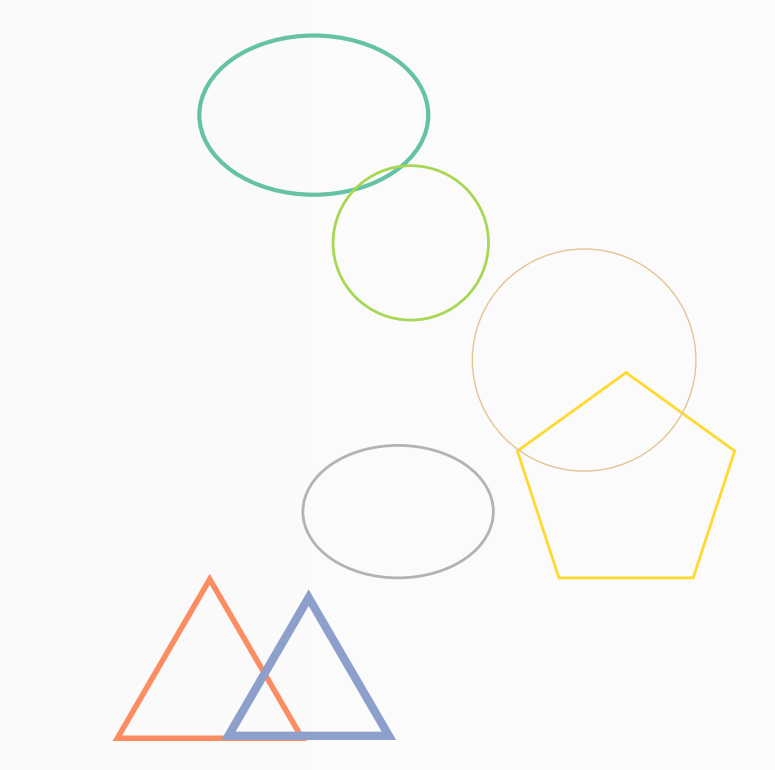[{"shape": "oval", "thickness": 1.5, "radius": 0.74, "center": [0.405, 0.85]}, {"shape": "triangle", "thickness": 2, "radius": 0.69, "center": [0.271, 0.11]}, {"shape": "triangle", "thickness": 3, "radius": 0.6, "center": [0.398, 0.104]}, {"shape": "circle", "thickness": 1, "radius": 0.5, "center": [0.53, 0.685]}, {"shape": "pentagon", "thickness": 1, "radius": 0.74, "center": [0.808, 0.369]}, {"shape": "circle", "thickness": 0.5, "radius": 0.72, "center": [0.754, 0.532]}, {"shape": "oval", "thickness": 1, "radius": 0.61, "center": [0.514, 0.336]}]